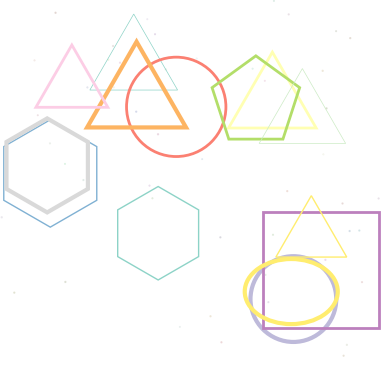[{"shape": "triangle", "thickness": 0.5, "radius": 0.66, "center": [0.347, 0.832]}, {"shape": "hexagon", "thickness": 1, "radius": 0.61, "center": [0.411, 0.394]}, {"shape": "triangle", "thickness": 2, "radius": 0.66, "center": [0.707, 0.733]}, {"shape": "circle", "thickness": 3, "radius": 0.56, "center": [0.762, 0.223]}, {"shape": "circle", "thickness": 2, "radius": 0.65, "center": [0.458, 0.722]}, {"shape": "hexagon", "thickness": 1, "radius": 0.7, "center": [0.131, 0.549]}, {"shape": "triangle", "thickness": 3, "radius": 0.74, "center": [0.355, 0.743]}, {"shape": "pentagon", "thickness": 2, "radius": 0.6, "center": [0.665, 0.735]}, {"shape": "triangle", "thickness": 2, "radius": 0.54, "center": [0.187, 0.775]}, {"shape": "hexagon", "thickness": 3, "radius": 0.61, "center": [0.123, 0.57]}, {"shape": "square", "thickness": 2, "radius": 0.75, "center": [0.834, 0.299]}, {"shape": "triangle", "thickness": 0.5, "radius": 0.65, "center": [0.785, 0.692]}, {"shape": "oval", "thickness": 3, "radius": 0.6, "center": [0.756, 0.243]}, {"shape": "triangle", "thickness": 1, "radius": 0.53, "center": [0.809, 0.385]}]